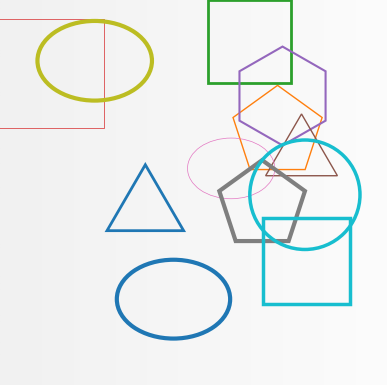[{"shape": "triangle", "thickness": 2, "radius": 0.57, "center": [0.375, 0.458]}, {"shape": "oval", "thickness": 3, "radius": 0.73, "center": [0.448, 0.223]}, {"shape": "pentagon", "thickness": 1, "radius": 0.6, "center": [0.716, 0.657]}, {"shape": "square", "thickness": 2, "radius": 0.54, "center": [0.644, 0.891]}, {"shape": "square", "thickness": 0.5, "radius": 0.71, "center": [0.127, 0.809]}, {"shape": "hexagon", "thickness": 1.5, "radius": 0.64, "center": [0.729, 0.751]}, {"shape": "triangle", "thickness": 1, "radius": 0.53, "center": [0.778, 0.597]}, {"shape": "oval", "thickness": 0.5, "radius": 0.56, "center": [0.597, 0.563]}, {"shape": "pentagon", "thickness": 3, "radius": 0.58, "center": [0.676, 0.468]}, {"shape": "oval", "thickness": 3, "radius": 0.74, "center": [0.244, 0.842]}, {"shape": "circle", "thickness": 2.5, "radius": 0.71, "center": [0.787, 0.494]}, {"shape": "square", "thickness": 2.5, "radius": 0.56, "center": [0.792, 0.323]}]